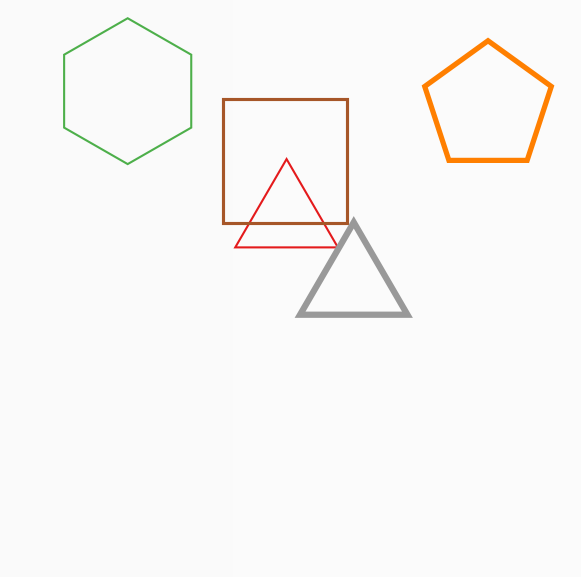[{"shape": "triangle", "thickness": 1, "radius": 0.51, "center": [0.493, 0.622]}, {"shape": "hexagon", "thickness": 1, "radius": 0.63, "center": [0.22, 0.841]}, {"shape": "pentagon", "thickness": 2.5, "radius": 0.57, "center": [0.84, 0.814]}, {"shape": "square", "thickness": 1.5, "radius": 0.53, "center": [0.49, 0.72]}, {"shape": "triangle", "thickness": 3, "radius": 0.53, "center": [0.609, 0.507]}]